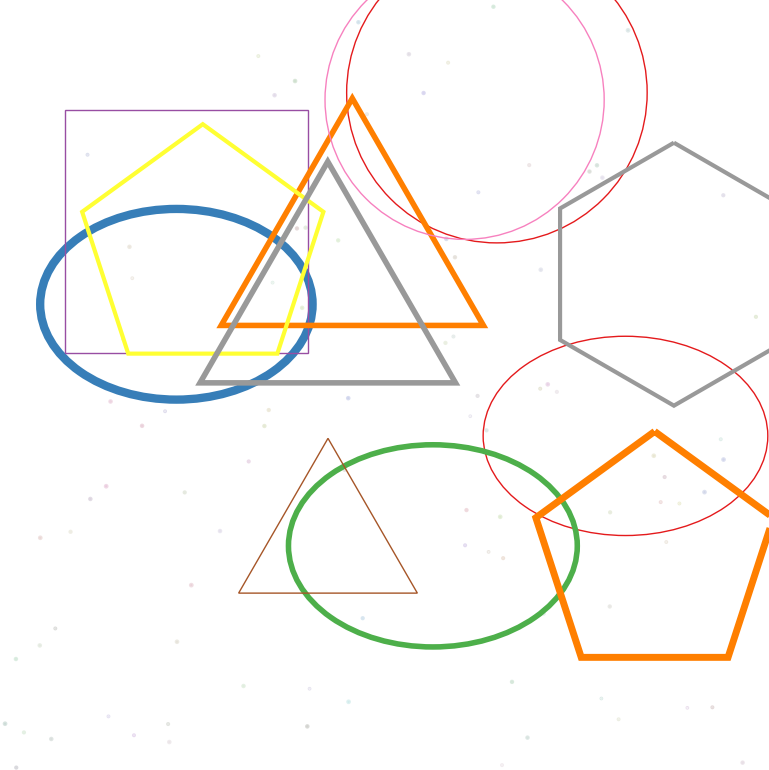[{"shape": "oval", "thickness": 0.5, "radius": 0.92, "center": [0.812, 0.434]}, {"shape": "circle", "thickness": 0.5, "radius": 0.98, "center": [0.645, 0.88]}, {"shape": "oval", "thickness": 3, "radius": 0.88, "center": [0.229, 0.605]}, {"shape": "oval", "thickness": 2, "radius": 0.94, "center": [0.562, 0.291]}, {"shape": "square", "thickness": 0.5, "radius": 0.79, "center": [0.242, 0.699]}, {"shape": "triangle", "thickness": 2, "radius": 0.98, "center": [0.458, 0.676]}, {"shape": "pentagon", "thickness": 2.5, "radius": 0.81, "center": [0.85, 0.278]}, {"shape": "pentagon", "thickness": 1.5, "radius": 0.82, "center": [0.263, 0.674]}, {"shape": "triangle", "thickness": 0.5, "radius": 0.67, "center": [0.426, 0.297]}, {"shape": "circle", "thickness": 0.5, "radius": 0.91, "center": [0.603, 0.87]}, {"shape": "hexagon", "thickness": 1.5, "radius": 0.85, "center": [0.875, 0.644]}, {"shape": "triangle", "thickness": 2, "radius": 0.96, "center": [0.426, 0.599]}]